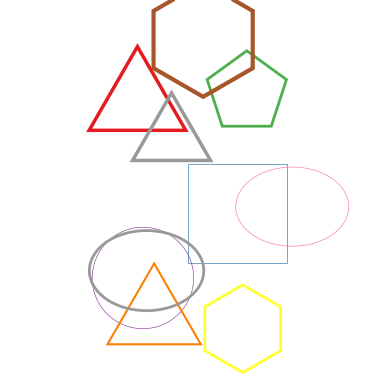[{"shape": "triangle", "thickness": 2.5, "radius": 0.72, "center": [0.357, 0.734]}, {"shape": "square", "thickness": 0.5, "radius": 0.65, "center": [0.618, 0.445]}, {"shape": "pentagon", "thickness": 2, "radius": 0.54, "center": [0.641, 0.76]}, {"shape": "circle", "thickness": 0.5, "radius": 0.66, "center": [0.371, 0.278]}, {"shape": "triangle", "thickness": 1.5, "radius": 0.7, "center": [0.4, 0.176]}, {"shape": "hexagon", "thickness": 2, "radius": 0.57, "center": [0.63, 0.146]}, {"shape": "hexagon", "thickness": 3, "radius": 0.74, "center": [0.528, 0.897]}, {"shape": "oval", "thickness": 0.5, "radius": 0.73, "center": [0.759, 0.463]}, {"shape": "oval", "thickness": 2, "radius": 0.74, "center": [0.381, 0.297]}, {"shape": "triangle", "thickness": 2.5, "radius": 0.58, "center": [0.446, 0.642]}]